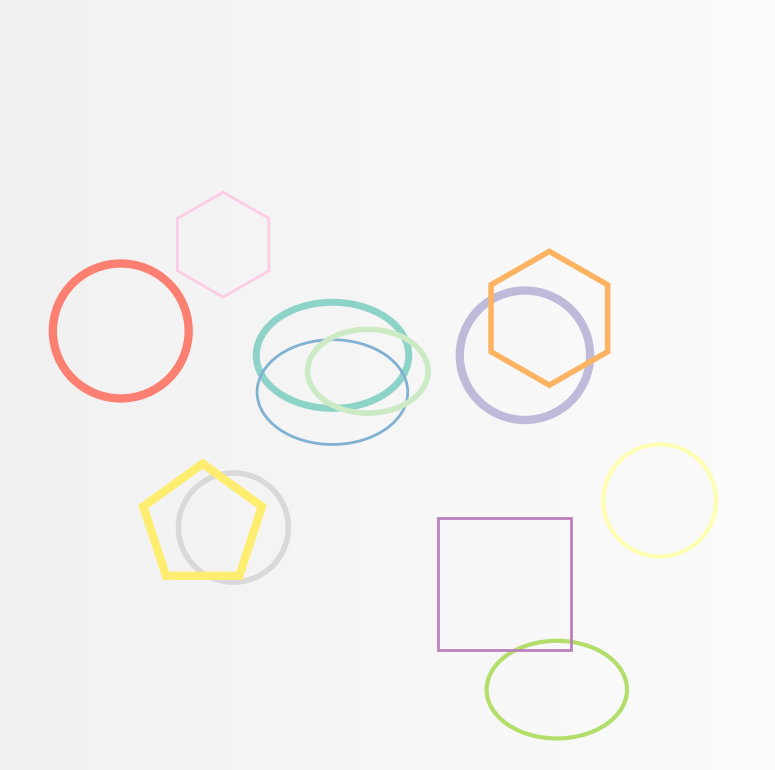[{"shape": "oval", "thickness": 2.5, "radius": 0.49, "center": [0.429, 0.539]}, {"shape": "circle", "thickness": 1.5, "radius": 0.36, "center": [0.851, 0.35]}, {"shape": "circle", "thickness": 3, "radius": 0.42, "center": [0.677, 0.539]}, {"shape": "circle", "thickness": 3, "radius": 0.44, "center": [0.156, 0.57]}, {"shape": "oval", "thickness": 1, "radius": 0.49, "center": [0.429, 0.491]}, {"shape": "hexagon", "thickness": 2, "radius": 0.43, "center": [0.709, 0.587]}, {"shape": "oval", "thickness": 1.5, "radius": 0.45, "center": [0.718, 0.104]}, {"shape": "hexagon", "thickness": 1, "radius": 0.34, "center": [0.288, 0.682]}, {"shape": "circle", "thickness": 2, "radius": 0.35, "center": [0.301, 0.315]}, {"shape": "square", "thickness": 1, "radius": 0.43, "center": [0.651, 0.241]}, {"shape": "oval", "thickness": 2, "radius": 0.39, "center": [0.475, 0.518]}, {"shape": "pentagon", "thickness": 3, "radius": 0.4, "center": [0.261, 0.317]}]